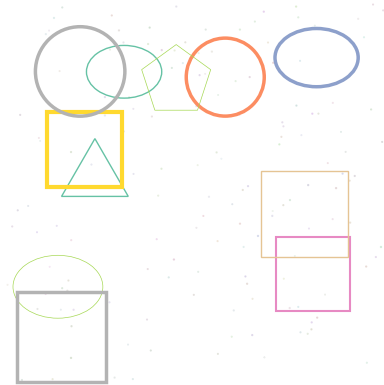[{"shape": "triangle", "thickness": 1, "radius": 0.5, "center": [0.247, 0.54]}, {"shape": "oval", "thickness": 1, "radius": 0.49, "center": [0.322, 0.814]}, {"shape": "circle", "thickness": 2.5, "radius": 0.51, "center": [0.585, 0.8]}, {"shape": "oval", "thickness": 2.5, "radius": 0.54, "center": [0.822, 0.85]}, {"shape": "square", "thickness": 1.5, "radius": 0.48, "center": [0.813, 0.289]}, {"shape": "pentagon", "thickness": 0.5, "radius": 0.47, "center": [0.458, 0.79]}, {"shape": "oval", "thickness": 0.5, "radius": 0.58, "center": [0.15, 0.255]}, {"shape": "square", "thickness": 3, "radius": 0.49, "center": [0.221, 0.611]}, {"shape": "square", "thickness": 1, "radius": 0.56, "center": [0.791, 0.444]}, {"shape": "circle", "thickness": 2.5, "radius": 0.58, "center": [0.208, 0.814]}, {"shape": "square", "thickness": 2.5, "radius": 0.58, "center": [0.16, 0.124]}]